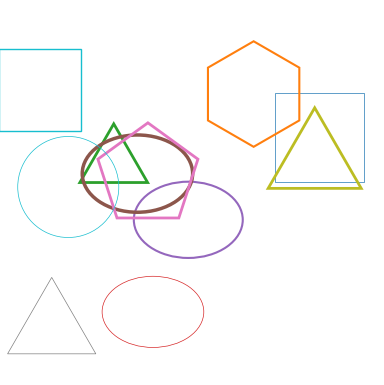[{"shape": "square", "thickness": 0.5, "radius": 0.58, "center": [0.83, 0.643]}, {"shape": "hexagon", "thickness": 1.5, "radius": 0.69, "center": [0.659, 0.756]}, {"shape": "triangle", "thickness": 2, "radius": 0.51, "center": [0.295, 0.577]}, {"shape": "oval", "thickness": 0.5, "radius": 0.66, "center": [0.397, 0.19]}, {"shape": "oval", "thickness": 1.5, "radius": 0.71, "center": [0.489, 0.429]}, {"shape": "oval", "thickness": 2.5, "radius": 0.72, "center": [0.357, 0.549]}, {"shape": "pentagon", "thickness": 2, "radius": 0.68, "center": [0.384, 0.544]}, {"shape": "triangle", "thickness": 0.5, "radius": 0.66, "center": [0.134, 0.147]}, {"shape": "triangle", "thickness": 2, "radius": 0.7, "center": [0.817, 0.58]}, {"shape": "square", "thickness": 1, "radius": 0.53, "center": [0.104, 0.766]}, {"shape": "circle", "thickness": 0.5, "radius": 0.66, "center": [0.177, 0.514]}]